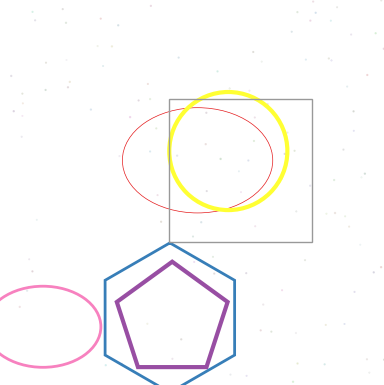[{"shape": "oval", "thickness": 0.5, "radius": 0.98, "center": [0.513, 0.584]}, {"shape": "hexagon", "thickness": 2, "radius": 0.97, "center": [0.441, 0.175]}, {"shape": "pentagon", "thickness": 3, "radius": 0.76, "center": [0.447, 0.169]}, {"shape": "circle", "thickness": 3, "radius": 0.77, "center": [0.593, 0.608]}, {"shape": "oval", "thickness": 2, "radius": 0.75, "center": [0.112, 0.151]}, {"shape": "square", "thickness": 1, "radius": 0.93, "center": [0.625, 0.558]}]